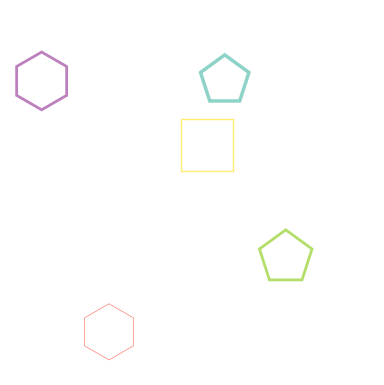[{"shape": "pentagon", "thickness": 2.5, "radius": 0.33, "center": [0.584, 0.791]}, {"shape": "hexagon", "thickness": 0.5, "radius": 0.36, "center": [0.283, 0.138]}, {"shape": "pentagon", "thickness": 2, "radius": 0.36, "center": [0.742, 0.331]}, {"shape": "hexagon", "thickness": 2, "radius": 0.38, "center": [0.108, 0.79]}, {"shape": "square", "thickness": 1, "radius": 0.34, "center": [0.537, 0.623]}]